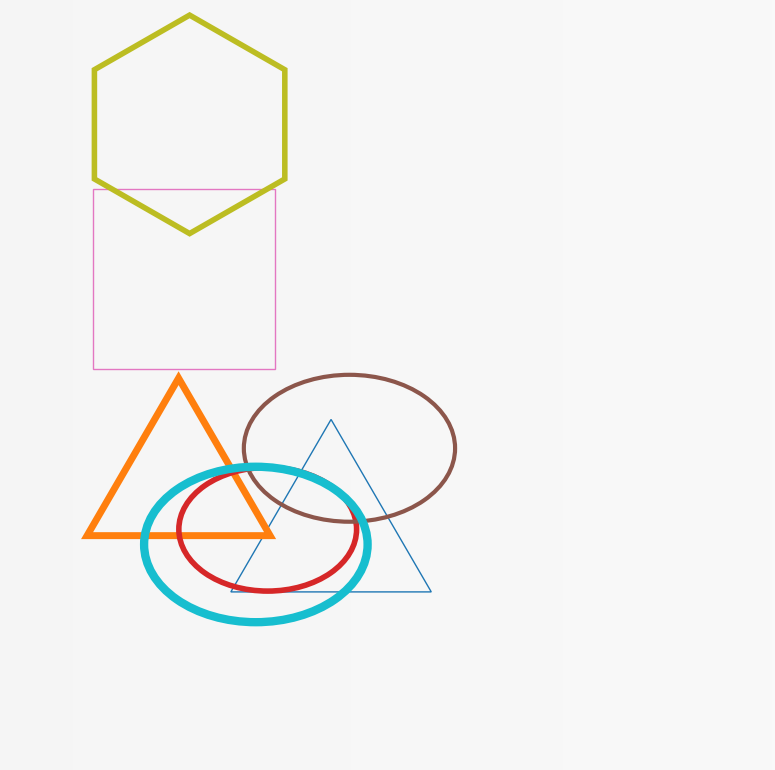[{"shape": "triangle", "thickness": 0.5, "radius": 0.75, "center": [0.427, 0.306]}, {"shape": "triangle", "thickness": 2.5, "radius": 0.68, "center": [0.23, 0.373]}, {"shape": "oval", "thickness": 2, "radius": 0.57, "center": [0.345, 0.313]}, {"shape": "oval", "thickness": 1.5, "radius": 0.68, "center": [0.451, 0.418]}, {"shape": "square", "thickness": 0.5, "radius": 0.59, "center": [0.237, 0.638]}, {"shape": "hexagon", "thickness": 2, "radius": 0.71, "center": [0.245, 0.839]}, {"shape": "oval", "thickness": 3, "radius": 0.72, "center": [0.33, 0.293]}]